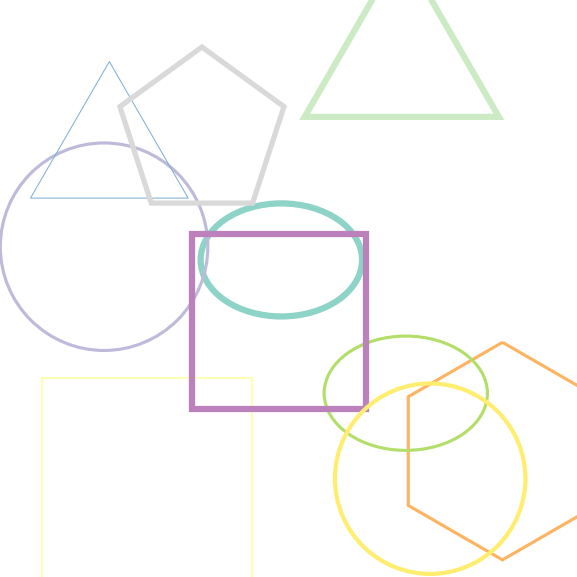[{"shape": "oval", "thickness": 3, "radius": 0.7, "center": [0.487, 0.549]}, {"shape": "square", "thickness": 1, "radius": 0.91, "center": [0.255, 0.162]}, {"shape": "circle", "thickness": 1.5, "radius": 0.9, "center": [0.18, 0.572]}, {"shape": "triangle", "thickness": 0.5, "radius": 0.79, "center": [0.189, 0.735]}, {"shape": "hexagon", "thickness": 1.5, "radius": 0.94, "center": [0.87, 0.218]}, {"shape": "oval", "thickness": 1.5, "radius": 0.71, "center": [0.703, 0.318]}, {"shape": "pentagon", "thickness": 2.5, "radius": 0.75, "center": [0.35, 0.768]}, {"shape": "square", "thickness": 3, "radius": 0.76, "center": [0.483, 0.442]}, {"shape": "triangle", "thickness": 3, "radius": 0.97, "center": [0.696, 0.894]}, {"shape": "circle", "thickness": 2, "radius": 0.82, "center": [0.745, 0.17]}]